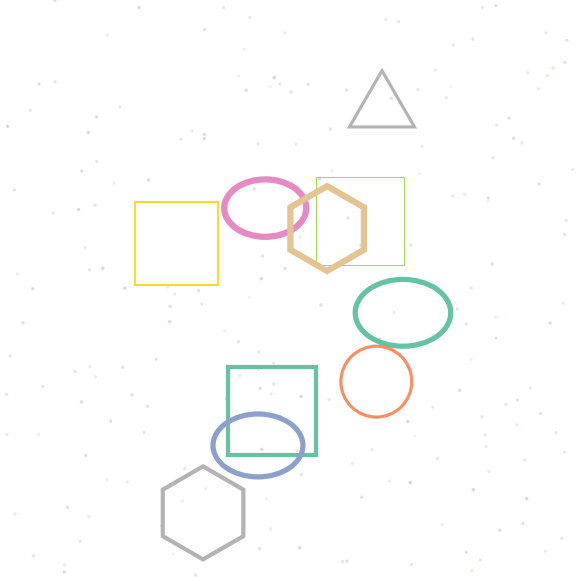[{"shape": "square", "thickness": 2, "radius": 0.38, "center": [0.471, 0.287]}, {"shape": "oval", "thickness": 2.5, "radius": 0.41, "center": [0.698, 0.457]}, {"shape": "circle", "thickness": 1.5, "radius": 0.31, "center": [0.652, 0.338]}, {"shape": "oval", "thickness": 2.5, "radius": 0.39, "center": [0.447, 0.228]}, {"shape": "oval", "thickness": 3, "radius": 0.35, "center": [0.459, 0.639]}, {"shape": "square", "thickness": 0.5, "radius": 0.38, "center": [0.623, 0.617]}, {"shape": "square", "thickness": 1, "radius": 0.36, "center": [0.305, 0.578]}, {"shape": "hexagon", "thickness": 3, "radius": 0.37, "center": [0.566, 0.603]}, {"shape": "hexagon", "thickness": 2, "radius": 0.4, "center": [0.352, 0.111]}, {"shape": "triangle", "thickness": 1.5, "radius": 0.33, "center": [0.661, 0.812]}]